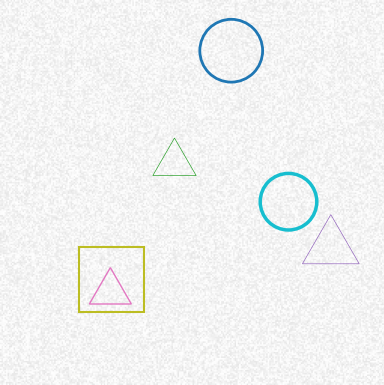[{"shape": "circle", "thickness": 2, "radius": 0.41, "center": [0.601, 0.868]}, {"shape": "triangle", "thickness": 0.5, "radius": 0.33, "center": [0.453, 0.576]}, {"shape": "triangle", "thickness": 0.5, "radius": 0.43, "center": [0.859, 0.357]}, {"shape": "triangle", "thickness": 1, "radius": 0.31, "center": [0.287, 0.242]}, {"shape": "square", "thickness": 1.5, "radius": 0.42, "center": [0.29, 0.274]}, {"shape": "circle", "thickness": 2.5, "radius": 0.37, "center": [0.749, 0.476]}]